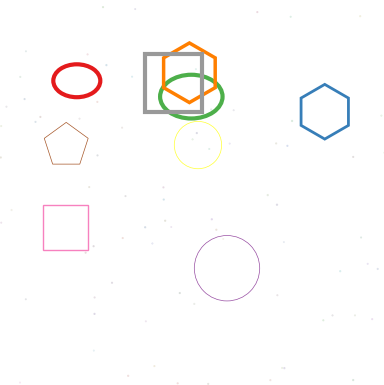[{"shape": "oval", "thickness": 3, "radius": 0.31, "center": [0.199, 0.79]}, {"shape": "hexagon", "thickness": 2, "radius": 0.36, "center": [0.844, 0.71]}, {"shape": "oval", "thickness": 3, "radius": 0.41, "center": [0.497, 0.749]}, {"shape": "circle", "thickness": 0.5, "radius": 0.42, "center": [0.59, 0.303]}, {"shape": "hexagon", "thickness": 2.5, "radius": 0.39, "center": [0.492, 0.811]}, {"shape": "circle", "thickness": 0.5, "radius": 0.31, "center": [0.514, 0.623]}, {"shape": "pentagon", "thickness": 0.5, "radius": 0.3, "center": [0.172, 0.622]}, {"shape": "square", "thickness": 1, "radius": 0.29, "center": [0.17, 0.408]}, {"shape": "square", "thickness": 3, "radius": 0.37, "center": [0.45, 0.784]}]